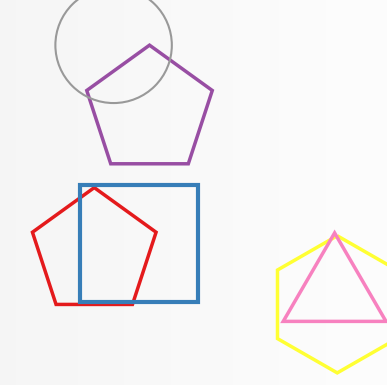[{"shape": "pentagon", "thickness": 2.5, "radius": 0.84, "center": [0.243, 0.345]}, {"shape": "square", "thickness": 3, "radius": 0.76, "center": [0.359, 0.368]}, {"shape": "pentagon", "thickness": 2.5, "radius": 0.85, "center": [0.386, 0.712]}, {"shape": "hexagon", "thickness": 2.5, "radius": 0.89, "center": [0.87, 0.21]}, {"shape": "triangle", "thickness": 2.5, "radius": 0.77, "center": [0.864, 0.242]}, {"shape": "circle", "thickness": 1.5, "radius": 0.75, "center": [0.293, 0.883]}]